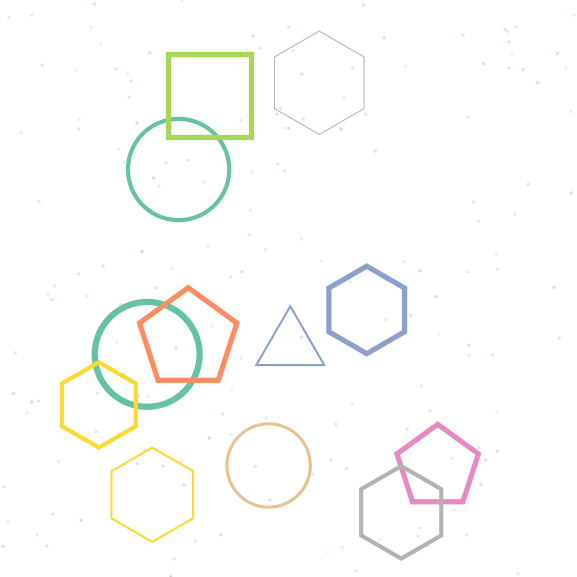[{"shape": "circle", "thickness": 2, "radius": 0.44, "center": [0.309, 0.706]}, {"shape": "circle", "thickness": 3, "radius": 0.45, "center": [0.255, 0.385]}, {"shape": "pentagon", "thickness": 2.5, "radius": 0.44, "center": [0.326, 0.412]}, {"shape": "triangle", "thickness": 1, "radius": 0.34, "center": [0.503, 0.401]}, {"shape": "hexagon", "thickness": 2.5, "radius": 0.38, "center": [0.635, 0.462]}, {"shape": "pentagon", "thickness": 2.5, "radius": 0.37, "center": [0.758, 0.19]}, {"shape": "square", "thickness": 2.5, "radius": 0.36, "center": [0.362, 0.833]}, {"shape": "hexagon", "thickness": 1, "radius": 0.41, "center": [0.264, 0.142]}, {"shape": "hexagon", "thickness": 2, "radius": 0.37, "center": [0.171, 0.298]}, {"shape": "circle", "thickness": 1.5, "radius": 0.36, "center": [0.465, 0.193]}, {"shape": "hexagon", "thickness": 0.5, "radius": 0.45, "center": [0.553, 0.856]}, {"shape": "hexagon", "thickness": 2, "radius": 0.4, "center": [0.695, 0.112]}]